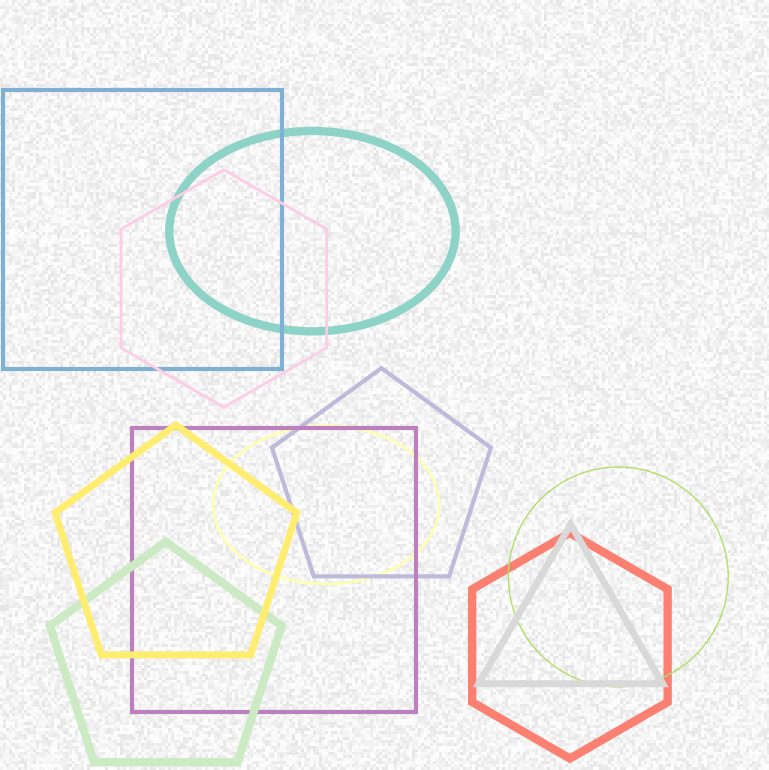[{"shape": "oval", "thickness": 3, "radius": 0.93, "center": [0.406, 0.7]}, {"shape": "oval", "thickness": 1, "radius": 0.73, "center": [0.424, 0.344]}, {"shape": "pentagon", "thickness": 1.5, "radius": 0.75, "center": [0.495, 0.372]}, {"shape": "hexagon", "thickness": 3, "radius": 0.73, "center": [0.74, 0.161]}, {"shape": "square", "thickness": 1.5, "radius": 0.91, "center": [0.185, 0.702]}, {"shape": "circle", "thickness": 0.5, "radius": 0.71, "center": [0.803, 0.251]}, {"shape": "hexagon", "thickness": 1, "radius": 0.77, "center": [0.291, 0.625]}, {"shape": "triangle", "thickness": 2.5, "radius": 0.69, "center": [0.741, 0.181]}, {"shape": "square", "thickness": 1.5, "radius": 0.92, "center": [0.356, 0.26]}, {"shape": "pentagon", "thickness": 3, "radius": 0.79, "center": [0.215, 0.138]}, {"shape": "pentagon", "thickness": 2.5, "radius": 0.83, "center": [0.229, 0.283]}]